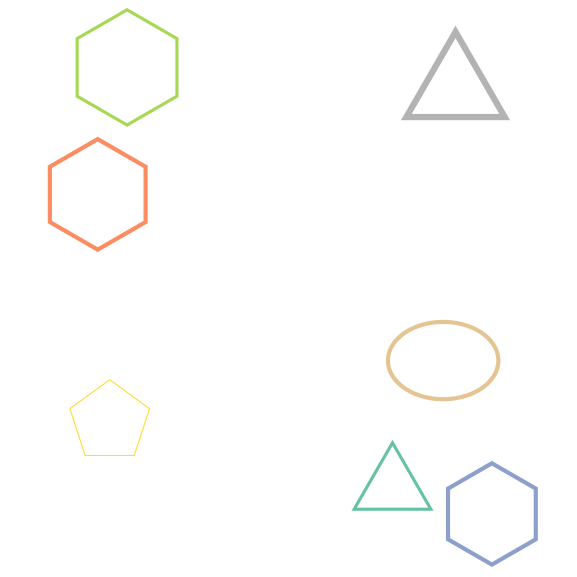[{"shape": "triangle", "thickness": 1.5, "radius": 0.38, "center": [0.68, 0.156]}, {"shape": "hexagon", "thickness": 2, "radius": 0.48, "center": [0.169, 0.663]}, {"shape": "hexagon", "thickness": 2, "radius": 0.44, "center": [0.852, 0.109]}, {"shape": "hexagon", "thickness": 1.5, "radius": 0.5, "center": [0.22, 0.882]}, {"shape": "pentagon", "thickness": 0.5, "radius": 0.36, "center": [0.19, 0.269]}, {"shape": "oval", "thickness": 2, "radius": 0.48, "center": [0.767, 0.375]}, {"shape": "triangle", "thickness": 3, "radius": 0.49, "center": [0.789, 0.846]}]